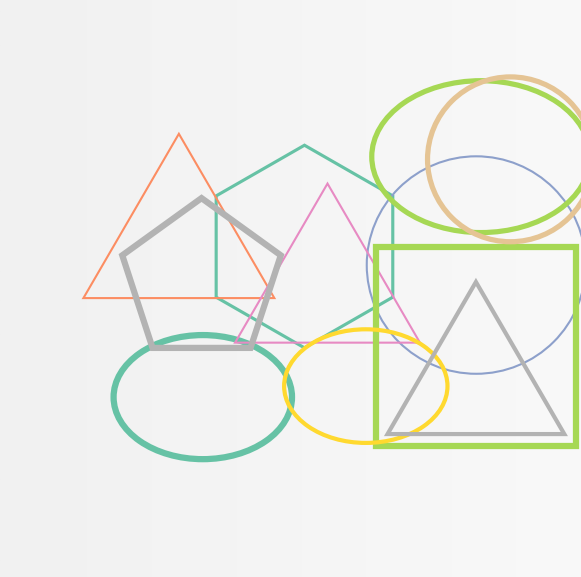[{"shape": "oval", "thickness": 3, "radius": 0.77, "center": [0.349, 0.311]}, {"shape": "hexagon", "thickness": 1.5, "radius": 0.88, "center": [0.524, 0.572]}, {"shape": "triangle", "thickness": 1, "radius": 0.95, "center": [0.308, 0.578]}, {"shape": "circle", "thickness": 1, "radius": 0.94, "center": [0.819, 0.54]}, {"shape": "triangle", "thickness": 1, "radius": 0.92, "center": [0.563, 0.498]}, {"shape": "oval", "thickness": 2.5, "radius": 0.94, "center": [0.827, 0.728]}, {"shape": "square", "thickness": 3, "radius": 0.86, "center": [0.819, 0.399]}, {"shape": "oval", "thickness": 2, "radius": 0.7, "center": [0.629, 0.331]}, {"shape": "circle", "thickness": 2.5, "radius": 0.71, "center": [0.878, 0.723]}, {"shape": "pentagon", "thickness": 3, "radius": 0.72, "center": [0.347, 0.513]}, {"shape": "triangle", "thickness": 2, "radius": 0.88, "center": [0.819, 0.335]}]